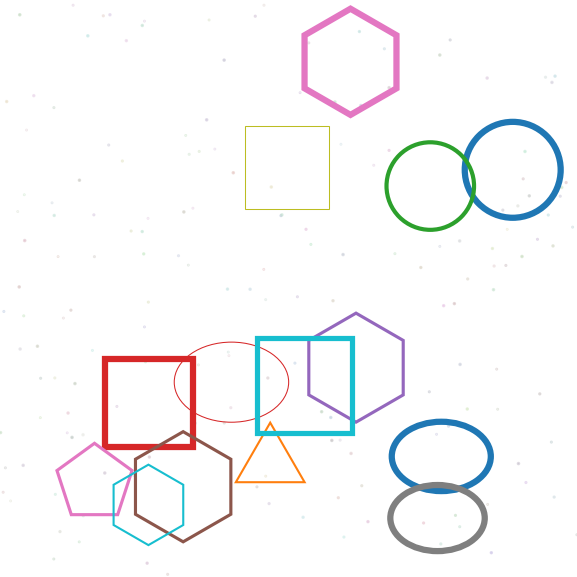[{"shape": "oval", "thickness": 3, "radius": 0.43, "center": [0.764, 0.209]}, {"shape": "circle", "thickness": 3, "radius": 0.42, "center": [0.888, 0.705]}, {"shape": "triangle", "thickness": 1, "radius": 0.34, "center": [0.468, 0.199]}, {"shape": "circle", "thickness": 2, "radius": 0.38, "center": [0.745, 0.677]}, {"shape": "square", "thickness": 3, "radius": 0.38, "center": [0.258, 0.302]}, {"shape": "oval", "thickness": 0.5, "radius": 0.5, "center": [0.401, 0.337]}, {"shape": "hexagon", "thickness": 1.5, "radius": 0.47, "center": [0.616, 0.363]}, {"shape": "hexagon", "thickness": 1.5, "radius": 0.48, "center": [0.317, 0.156]}, {"shape": "hexagon", "thickness": 3, "radius": 0.46, "center": [0.607, 0.892]}, {"shape": "pentagon", "thickness": 1.5, "radius": 0.34, "center": [0.164, 0.163]}, {"shape": "oval", "thickness": 3, "radius": 0.41, "center": [0.758, 0.102]}, {"shape": "square", "thickness": 0.5, "radius": 0.36, "center": [0.497, 0.71]}, {"shape": "square", "thickness": 2.5, "radius": 0.41, "center": [0.527, 0.332]}, {"shape": "hexagon", "thickness": 1, "radius": 0.35, "center": [0.257, 0.125]}]